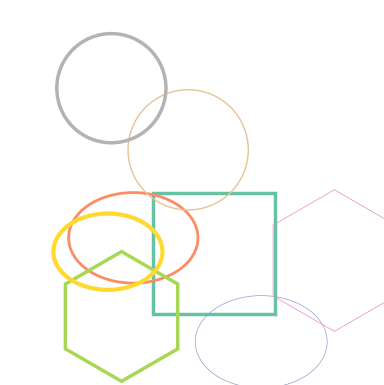[{"shape": "square", "thickness": 2.5, "radius": 0.79, "center": [0.556, 0.341]}, {"shape": "oval", "thickness": 2, "radius": 0.84, "center": [0.346, 0.382]}, {"shape": "oval", "thickness": 0.5, "radius": 0.86, "center": [0.678, 0.112]}, {"shape": "hexagon", "thickness": 0.5, "radius": 0.92, "center": [0.868, 0.323]}, {"shape": "hexagon", "thickness": 2.5, "radius": 0.84, "center": [0.316, 0.178]}, {"shape": "oval", "thickness": 3, "radius": 0.71, "center": [0.28, 0.346]}, {"shape": "circle", "thickness": 1, "radius": 0.78, "center": [0.489, 0.611]}, {"shape": "circle", "thickness": 2.5, "radius": 0.71, "center": [0.289, 0.771]}]